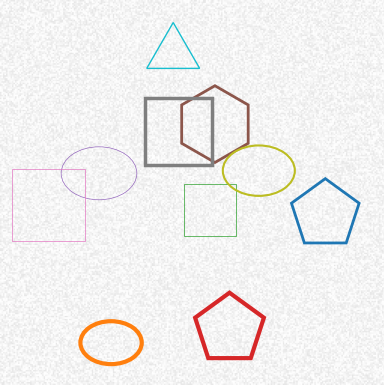[{"shape": "pentagon", "thickness": 2, "radius": 0.46, "center": [0.845, 0.444]}, {"shape": "oval", "thickness": 3, "radius": 0.4, "center": [0.288, 0.11]}, {"shape": "square", "thickness": 0.5, "radius": 0.34, "center": [0.546, 0.455]}, {"shape": "pentagon", "thickness": 3, "radius": 0.47, "center": [0.596, 0.146]}, {"shape": "oval", "thickness": 0.5, "radius": 0.49, "center": [0.257, 0.55]}, {"shape": "hexagon", "thickness": 2, "radius": 0.5, "center": [0.558, 0.678]}, {"shape": "square", "thickness": 0.5, "radius": 0.47, "center": [0.125, 0.467]}, {"shape": "square", "thickness": 2.5, "radius": 0.43, "center": [0.465, 0.658]}, {"shape": "oval", "thickness": 1.5, "radius": 0.47, "center": [0.672, 0.557]}, {"shape": "triangle", "thickness": 1, "radius": 0.4, "center": [0.45, 0.862]}]